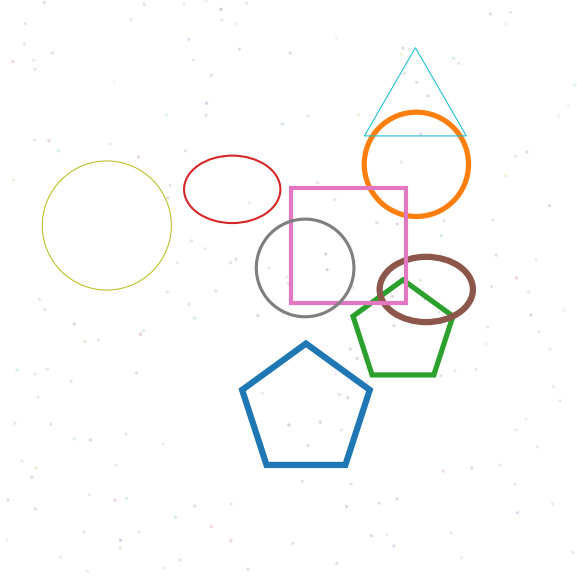[{"shape": "pentagon", "thickness": 3, "radius": 0.58, "center": [0.53, 0.288]}, {"shape": "circle", "thickness": 2.5, "radius": 0.45, "center": [0.721, 0.715]}, {"shape": "pentagon", "thickness": 2.5, "radius": 0.45, "center": [0.698, 0.423]}, {"shape": "oval", "thickness": 1, "radius": 0.42, "center": [0.402, 0.671]}, {"shape": "oval", "thickness": 3, "radius": 0.4, "center": [0.738, 0.498]}, {"shape": "square", "thickness": 2, "radius": 0.5, "center": [0.603, 0.574]}, {"shape": "circle", "thickness": 1.5, "radius": 0.42, "center": [0.528, 0.535]}, {"shape": "circle", "thickness": 0.5, "radius": 0.56, "center": [0.185, 0.609]}, {"shape": "triangle", "thickness": 0.5, "radius": 0.51, "center": [0.719, 0.815]}]